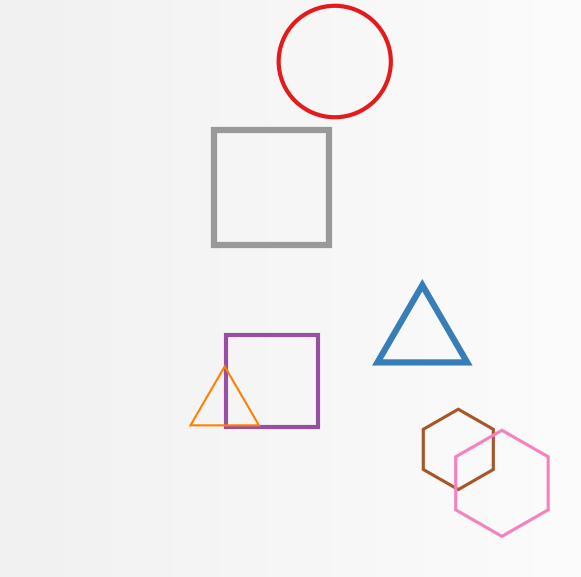[{"shape": "circle", "thickness": 2, "radius": 0.48, "center": [0.576, 0.893]}, {"shape": "triangle", "thickness": 3, "radius": 0.45, "center": [0.727, 0.416]}, {"shape": "square", "thickness": 2, "radius": 0.4, "center": [0.468, 0.339]}, {"shape": "triangle", "thickness": 1, "radius": 0.34, "center": [0.387, 0.297]}, {"shape": "hexagon", "thickness": 1.5, "radius": 0.35, "center": [0.788, 0.221]}, {"shape": "hexagon", "thickness": 1.5, "radius": 0.46, "center": [0.864, 0.162]}, {"shape": "square", "thickness": 3, "radius": 0.5, "center": [0.467, 0.675]}]